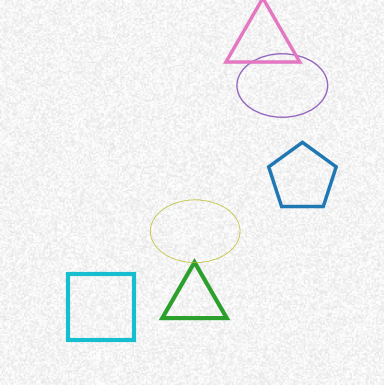[{"shape": "pentagon", "thickness": 2.5, "radius": 0.46, "center": [0.786, 0.538]}, {"shape": "triangle", "thickness": 3, "radius": 0.48, "center": [0.505, 0.222]}, {"shape": "oval", "thickness": 1, "radius": 0.59, "center": [0.733, 0.778]}, {"shape": "triangle", "thickness": 2.5, "radius": 0.55, "center": [0.683, 0.894]}, {"shape": "oval", "thickness": 0.5, "radius": 0.58, "center": [0.507, 0.399]}, {"shape": "square", "thickness": 3, "radius": 0.43, "center": [0.262, 0.203]}]